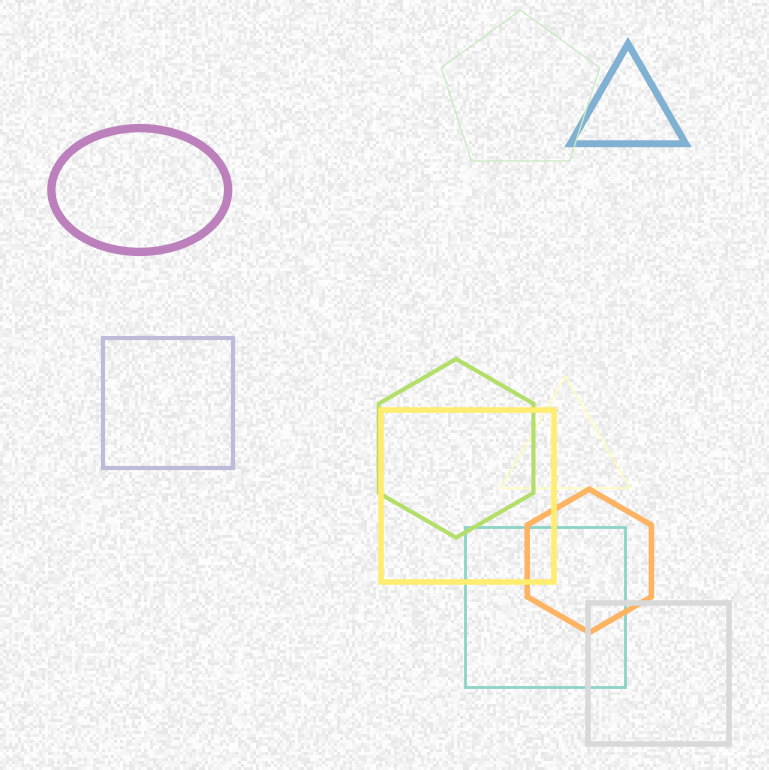[{"shape": "square", "thickness": 1, "radius": 0.52, "center": [0.708, 0.212]}, {"shape": "triangle", "thickness": 0.5, "radius": 0.48, "center": [0.734, 0.414]}, {"shape": "square", "thickness": 1.5, "radius": 0.42, "center": [0.218, 0.477]}, {"shape": "triangle", "thickness": 2.5, "radius": 0.43, "center": [0.816, 0.857]}, {"shape": "hexagon", "thickness": 2, "radius": 0.47, "center": [0.765, 0.272]}, {"shape": "hexagon", "thickness": 1.5, "radius": 0.58, "center": [0.592, 0.418]}, {"shape": "square", "thickness": 2, "radius": 0.46, "center": [0.855, 0.125]}, {"shape": "oval", "thickness": 3, "radius": 0.57, "center": [0.182, 0.753]}, {"shape": "pentagon", "thickness": 0.5, "radius": 0.54, "center": [0.676, 0.879]}, {"shape": "square", "thickness": 2, "radius": 0.56, "center": [0.608, 0.356]}]